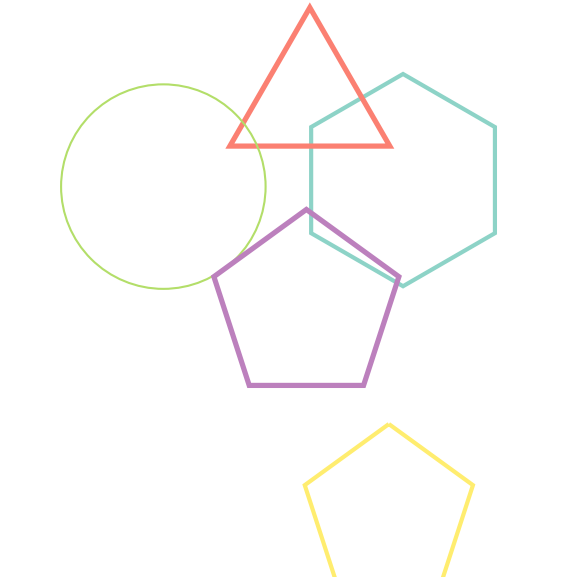[{"shape": "hexagon", "thickness": 2, "radius": 0.92, "center": [0.698, 0.687]}, {"shape": "triangle", "thickness": 2.5, "radius": 0.8, "center": [0.537, 0.826]}, {"shape": "circle", "thickness": 1, "radius": 0.89, "center": [0.283, 0.676]}, {"shape": "pentagon", "thickness": 2.5, "radius": 0.84, "center": [0.531, 0.468]}, {"shape": "pentagon", "thickness": 2, "radius": 0.77, "center": [0.673, 0.112]}]